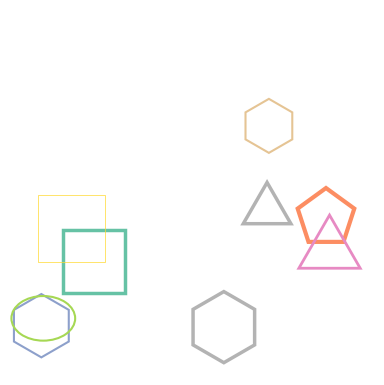[{"shape": "square", "thickness": 2.5, "radius": 0.41, "center": [0.244, 0.321]}, {"shape": "pentagon", "thickness": 3, "radius": 0.39, "center": [0.847, 0.434]}, {"shape": "hexagon", "thickness": 1.5, "radius": 0.41, "center": [0.107, 0.154]}, {"shape": "triangle", "thickness": 2, "radius": 0.46, "center": [0.856, 0.349]}, {"shape": "oval", "thickness": 1.5, "radius": 0.41, "center": [0.112, 0.173]}, {"shape": "square", "thickness": 0.5, "radius": 0.43, "center": [0.186, 0.407]}, {"shape": "hexagon", "thickness": 1.5, "radius": 0.35, "center": [0.698, 0.673]}, {"shape": "triangle", "thickness": 2.5, "radius": 0.36, "center": [0.694, 0.455]}, {"shape": "hexagon", "thickness": 2.5, "radius": 0.46, "center": [0.581, 0.15]}]